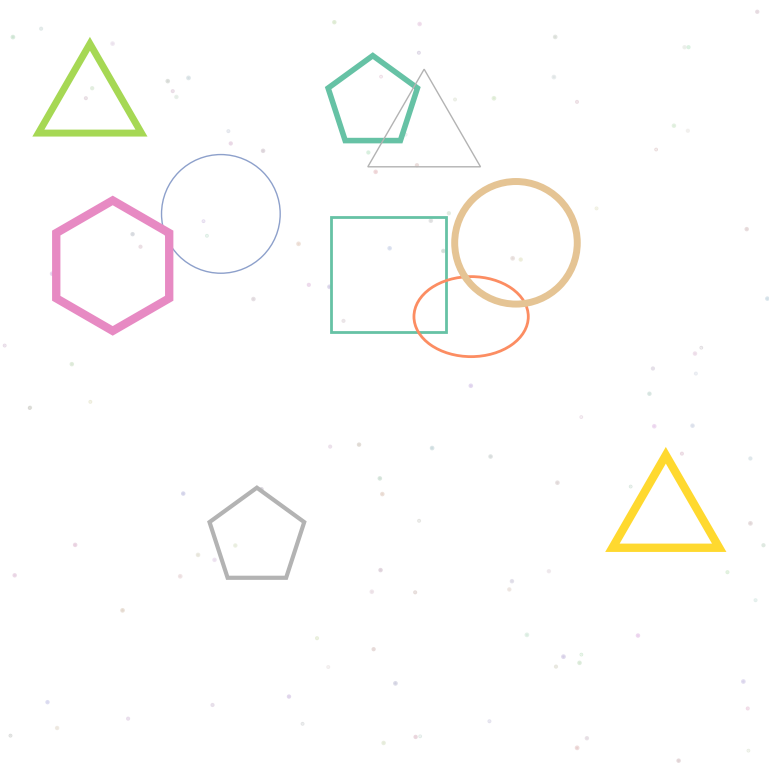[{"shape": "square", "thickness": 1, "radius": 0.37, "center": [0.504, 0.644]}, {"shape": "pentagon", "thickness": 2, "radius": 0.3, "center": [0.484, 0.867]}, {"shape": "oval", "thickness": 1, "radius": 0.37, "center": [0.612, 0.589]}, {"shape": "circle", "thickness": 0.5, "radius": 0.39, "center": [0.287, 0.722]}, {"shape": "hexagon", "thickness": 3, "radius": 0.42, "center": [0.146, 0.655]}, {"shape": "triangle", "thickness": 2.5, "radius": 0.39, "center": [0.117, 0.866]}, {"shape": "triangle", "thickness": 3, "radius": 0.4, "center": [0.865, 0.329]}, {"shape": "circle", "thickness": 2.5, "radius": 0.4, "center": [0.67, 0.685]}, {"shape": "pentagon", "thickness": 1.5, "radius": 0.32, "center": [0.334, 0.302]}, {"shape": "triangle", "thickness": 0.5, "radius": 0.42, "center": [0.551, 0.826]}]